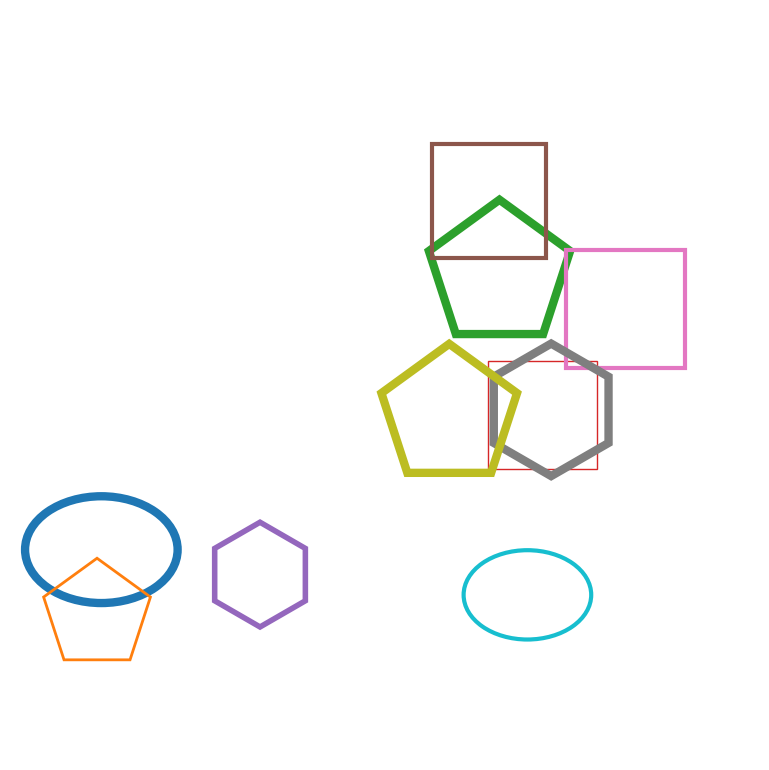[{"shape": "oval", "thickness": 3, "radius": 0.5, "center": [0.132, 0.286]}, {"shape": "pentagon", "thickness": 1, "radius": 0.36, "center": [0.126, 0.202]}, {"shape": "pentagon", "thickness": 3, "radius": 0.48, "center": [0.649, 0.644]}, {"shape": "square", "thickness": 0.5, "radius": 0.35, "center": [0.705, 0.461]}, {"shape": "hexagon", "thickness": 2, "radius": 0.34, "center": [0.338, 0.254]}, {"shape": "square", "thickness": 1.5, "radius": 0.37, "center": [0.635, 0.739]}, {"shape": "square", "thickness": 1.5, "radius": 0.39, "center": [0.812, 0.599]}, {"shape": "hexagon", "thickness": 3, "radius": 0.43, "center": [0.716, 0.468]}, {"shape": "pentagon", "thickness": 3, "radius": 0.46, "center": [0.583, 0.461]}, {"shape": "oval", "thickness": 1.5, "radius": 0.41, "center": [0.685, 0.227]}]